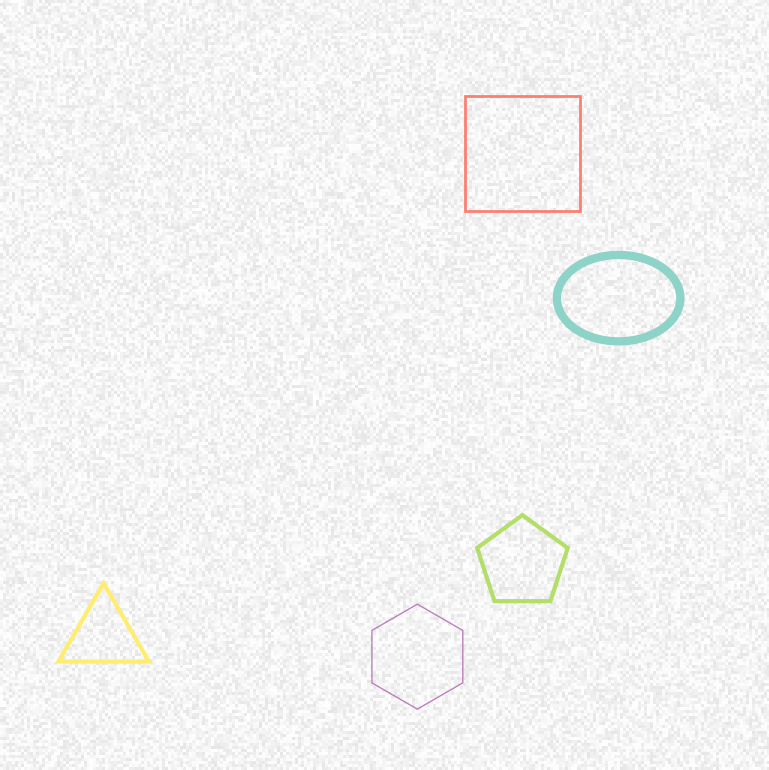[{"shape": "oval", "thickness": 3, "radius": 0.4, "center": [0.803, 0.613]}, {"shape": "square", "thickness": 1, "radius": 0.37, "center": [0.679, 0.8]}, {"shape": "pentagon", "thickness": 1.5, "radius": 0.31, "center": [0.678, 0.269]}, {"shape": "hexagon", "thickness": 0.5, "radius": 0.34, "center": [0.542, 0.147]}, {"shape": "triangle", "thickness": 1.5, "radius": 0.34, "center": [0.135, 0.175]}]